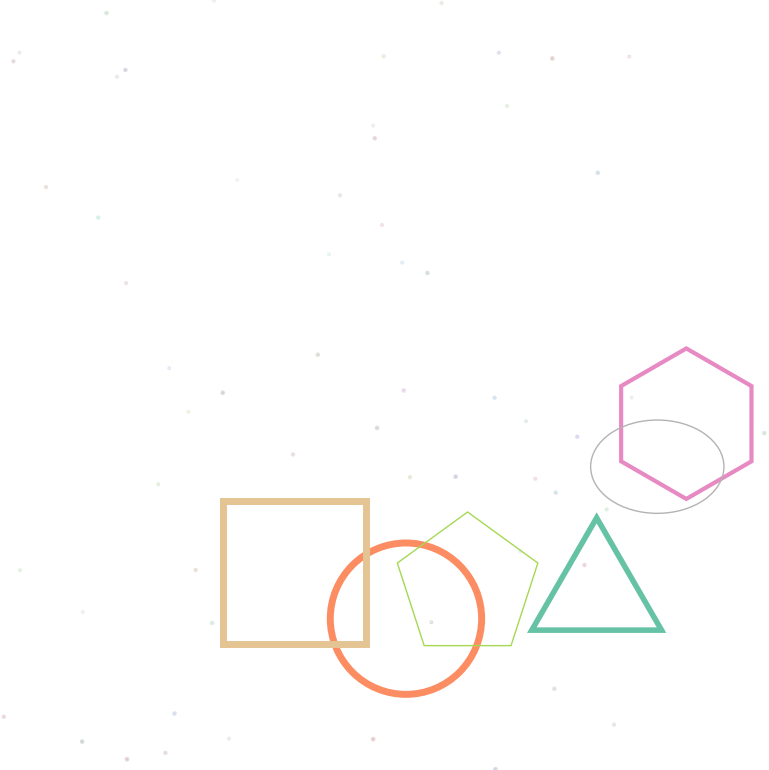[{"shape": "triangle", "thickness": 2, "radius": 0.49, "center": [0.775, 0.23]}, {"shape": "circle", "thickness": 2.5, "radius": 0.49, "center": [0.527, 0.197]}, {"shape": "hexagon", "thickness": 1.5, "radius": 0.49, "center": [0.891, 0.45]}, {"shape": "pentagon", "thickness": 0.5, "radius": 0.48, "center": [0.607, 0.239]}, {"shape": "square", "thickness": 2.5, "radius": 0.47, "center": [0.383, 0.256]}, {"shape": "oval", "thickness": 0.5, "radius": 0.43, "center": [0.854, 0.394]}]